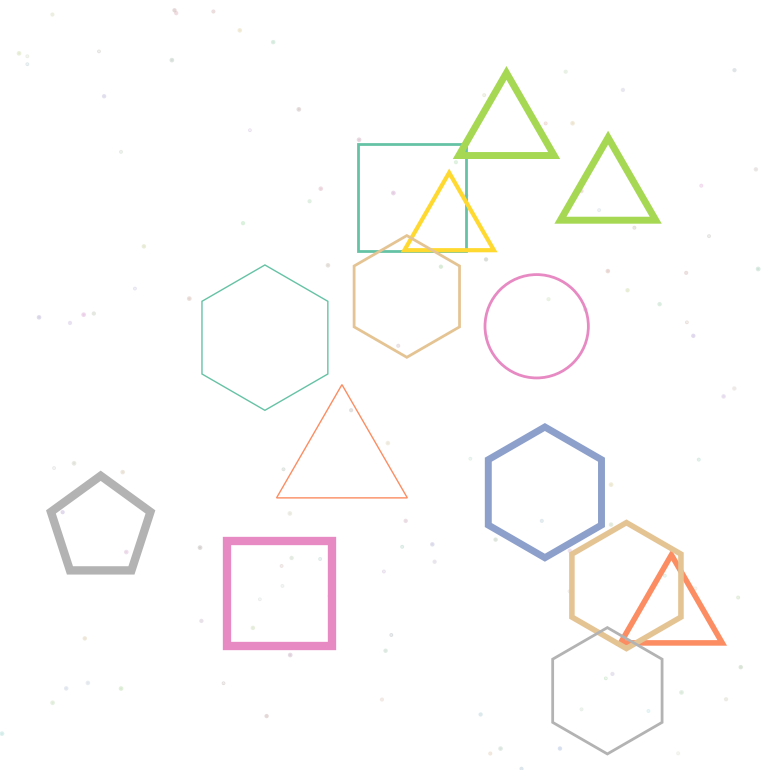[{"shape": "square", "thickness": 1, "radius": 0.35, "center": [0.535, 0.744]}, {"shape": "hexagon", "thickness": 0.5, "radius": 0.47, "center": [0.344, 0.562]}, {"shape": "triangle", "thickness": 0.5, "radius": 0.49, "center": [0.444, 0.402]}, {"shape": "triangle", "thickness": 2, "radius": 0.38, "center": [0.872, 0.203]}, {"shape": "hexagon", "thickness": 2.5, "radius": 0.42, "center": [0.708, 0.361]}, {"shape": "circle", "thickness": 1, "radius": 0.34, "center": [0.697, 0.576]}, {"shape": "square", "thickness": 3, "radius": 0.34, "center": [0.363, 0.229]}, {"shape": "triangle", "thickness": 2.5, "radius": 0.36, "center": [0.658, 0.834]}, {"shape": "triangle", "thickness": 2.5, "radius": 0.36, "center": [0.79, 0.75]}, {"shape": "triangle", "thickness": 1.5, "radius": 0.34, "center": [0.583, 0.709]}, {"shape": "hexagon", "thickness": 2, "radius": 0.41, "center": [0.814, 0.24]}, {"shape": "hexagon", "thickness": 1, "radius": 0.4, "center": [0.528, 0.615]}, {"shape": "pentagon", "thickness": 3, "radius": 0.34, "center": [0.131, 0.314]}, {"shape": "hexagon", "thickness": 1, "radius": 0.41, "center": [0.789, 0.103]}]